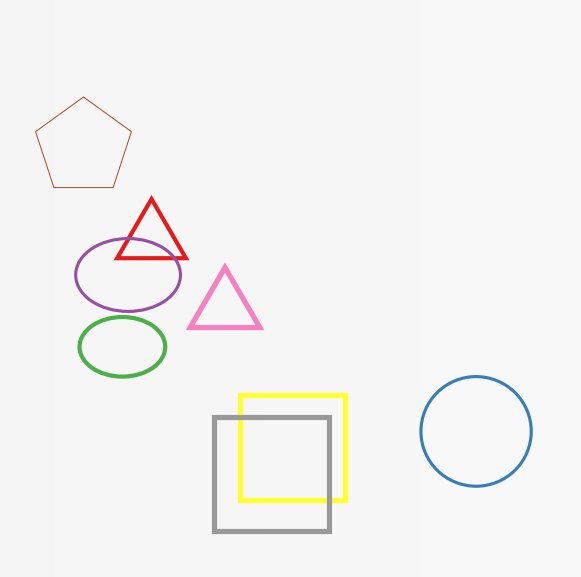[{"shape": "triangle", "thickness": 2, "radius": 0.34, "center": [0.261, 0.586]}, {"shape": "circle", "thickness": 1.5, "radius": 0.47, "center": [0.819, 0.252]}, {"shape": "oval", "thickness": 2, "radius": 0.37, "center": [0.211, 0.399]}, {"shape": "oval", "thickness": 1.5, "radius": 0.45, "center": [0.22, 0.523]}, {"shape": "square", "thickness": 2.5, "radius": 0.45, "center": [0.504, 0.224]}, {"shape": "pentagon", "thickness": 0.5, "radius": 0.43, "center": [0.144, 0.744]}, {"shape": "triangle", "thickness": 2.5, "radius": 0.35, "center": [0.387, 0.467]}, {"shape": "square", "thickness": 2.5, "radius": 0.49, "center": [0.467, 0.178]}]